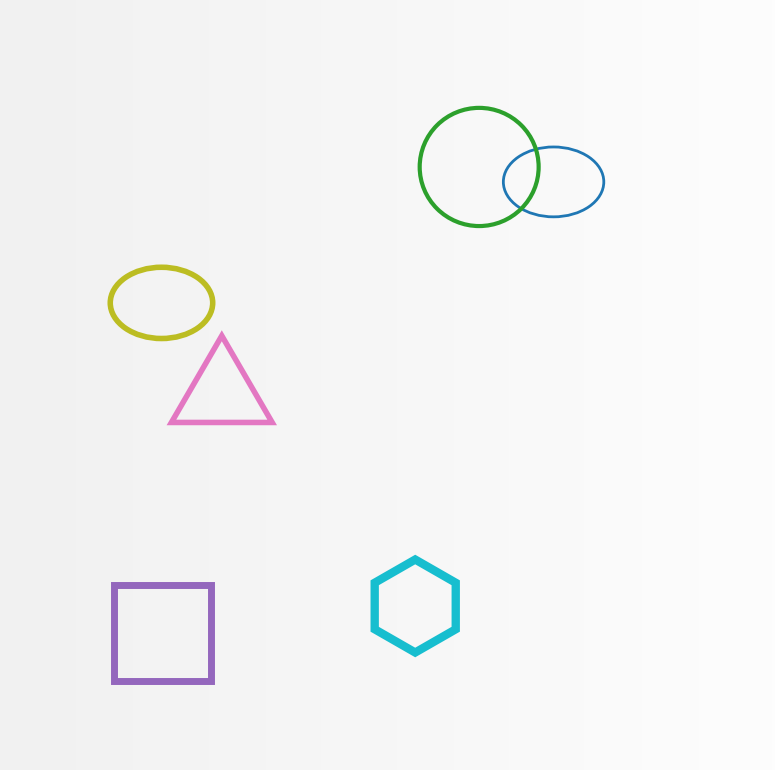[{"shape": "oval", "thickness": 1, "radius": 0.32, "center": [0.714, 0.764]}, {"shape": "circle", "thickness": 1.5, "radius": 0.38, "center": [0.618, 0.783]}, {"shape": "square", "thickness": 2.5, "radius": 0.31, "center": [0.21, 0.178]}, {"shape": "triangle", "thickness": 2, "radius": 0.38, "center": [0.286, 0.489]}, {"shape": "oval", "thickness": 2, "radius": 0.33, "center": [0.208, 0.607]}, {"shape": "hexagon", "thickness": 3, "radius": 0.3, "center": [0.536, 0.213]}]